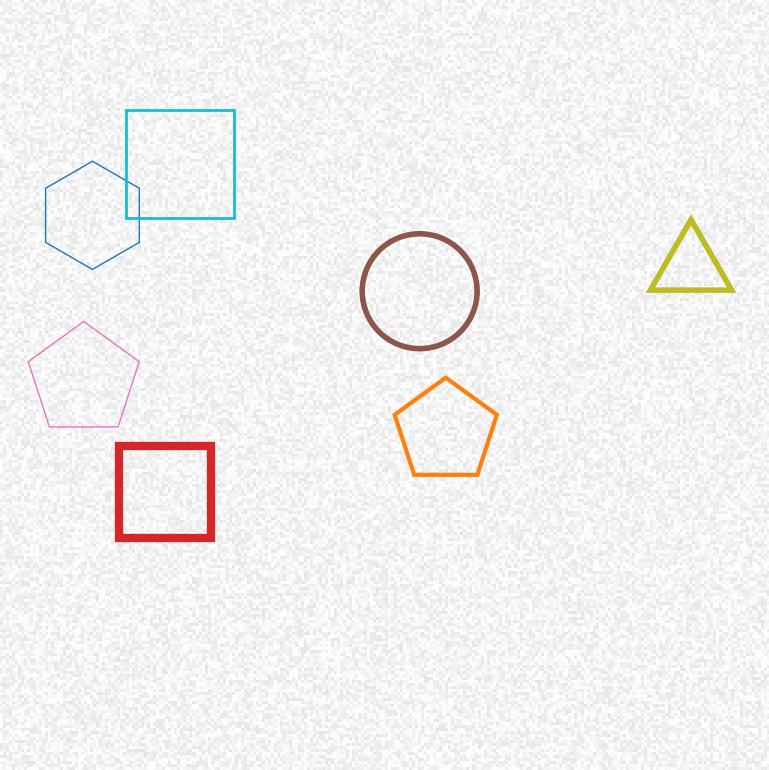[{"shape": "hexagon", "thickness": 0.5, "radius": 0.35, "center": [0.12, 0.72]}, {"shape": "pentagon", "thickness": 1.5, "radius": 0.35, "center": [0.579, 0.44]}, {"shape": "square", "thickness": 3, "radius": 0.3, "center": [0.214, 0.361]}, {"shape": "circle", "thickness": 2, "radius": 0.37, "center": [0.545, 0.622]}, {"shape": "pentagon", "thickness": 0.5, "radius": 0.38, "center": [0.109, 0.507]}, {"shape": "triangle", "thickness": 2, "radius": 0.31, "center": [0.897, 0.654]}, {"shape": "square", "thickness": 1, "radius": 0.35, "center": [0.234, 0.787]}]